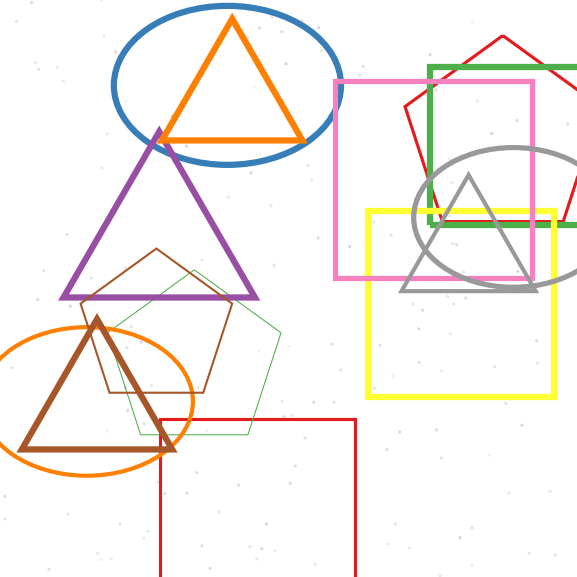[{"shape": "square", "thickness": 1.5, "radius": 0.84, "center": [0.446, 0.105]}, {"shape": "pentagon", "thickness": 1.5, "radius": 0.89, "center": [0.871, 0.76]}, {"shape": "oval", "thickness": 3, "radius": 0.98, "center": [0.394, 0.851]}, {"shape": "square", "thickness": 3, "radius": 0.68, "center": [0.882, 0.746]}, {"shape": "pentagon", "thickness": 0.5, "radius": 0.79, "center": [0.336, 0.374]}, {"shape": "triangle", "thickness": 3, "radius": 0.96, "center": [0.276, 0.58]}, {"shape": "oval", "thickness": 2, "radius": 0.92, "center": [0.15, 0.304]}, {"shape": "triangle", "thickness": 3, "radius": 0.7, "center": [0.402, 0.826]}, {"shape": "square", "thickness": 3, "radius": 0.81, "center": [0.799, 0.472]}, {"shape": "triangle", "thickness": 3, "radius": 0.75, "center": [0.168, 0.296]}, {"shape": "pentagon", "thickness": 1, "radius": 0.69, "center": [0.271, 0.431]}, {"shape": "square", "thickness": 2.5, "radius": 0.85, "center": [0.75, 0.688]}, {"shape": "oval", "thickness": 2.5, "radius": 0.86, "center": [0.889, 0.623]}, {"shape": "triangle", "thickness": 2, "radius": 0.67, "center": [0.811, 0.562]}]